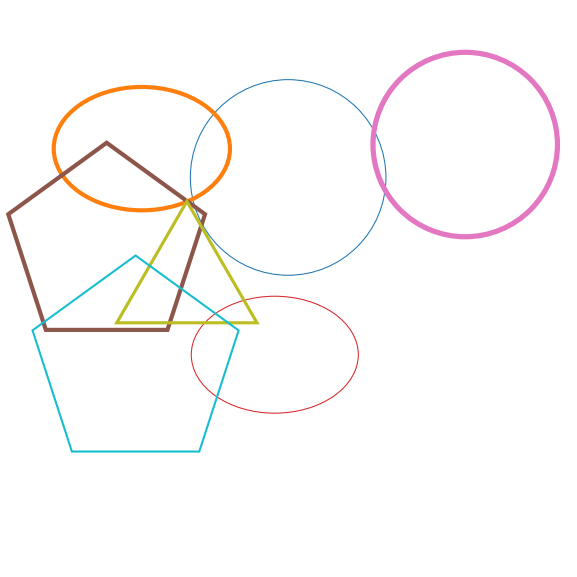[{"shape": "circle", "thickness": 0.5, "radius": 0.85, "center": [0.499, 0.692]}, {"shape": "oval", "thickness": 2, "radius": 0.76, "center": [0.246, 0.742]}, {"shape": "oval", "thickness": 0.5, "radius": 0.72, "center": [0.476, 0.385]}, {"shape": "pentagon", "thickness": 2, "radius": 0.9, "center": [0.185, 0.573]}, {"shape": "circle", "thickness": 2.5, "radius": 0.8, "center": [0.806, 0.749]}, {"shape": "triangle", "thickness": 1.5, "radius": 0.7, "center": [0.324, 0.51]}, {"shape": "pentagon", "thickness": 1, "radius": 0.94, "center": [0.235, 0.369]}]